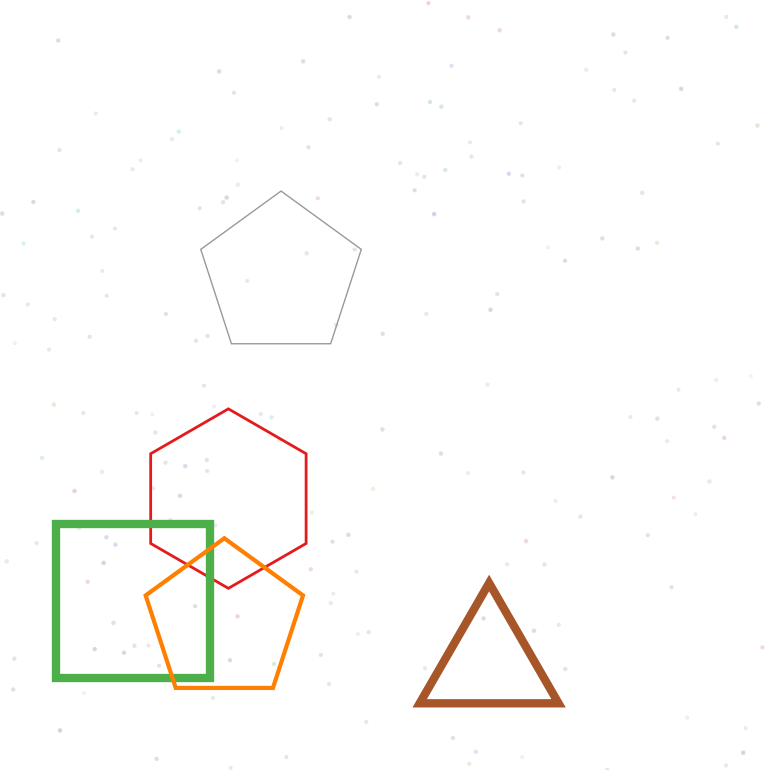[{"shape": "hexagon", "thickness": 1, "radius": 0.58, "center": [0.297, 0.352]}, {"shape": "square", "thickness": 3, "radius": 0.5, "center": [0.173, 0.22]}, {"shape": "pentagon", "thickness": 1.5, "radius": 0.54, "center": [0.291, 0.194]}, {"shape": "triangle", "thickness": 3, "radius": 0.52, "center": [0.635, 0.139]}, {"shape": "pentagon", "thickness": 0.5, "radius": 0.55, "center": [0.365, 0.642]}]